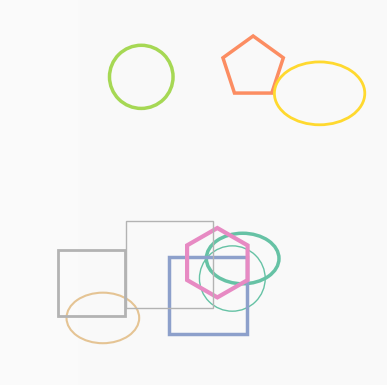[{"shape": "oval", "thickness": 2.5, "radius": 0.47, "center": [0.626, 0.329]}, {"shape": "circle", "thickness": 1, "radius": 0.42, "center": [0.6, 0.277]}, {"shape": "pentagon", "thickness": 2.5, "radius": 0.41, "center": [0.653, 0.825]}, {"shape": "square", "thickness": 2.5, "radius": 0.5, "center": [0.537, 0.232]}, {"shape": "hexagon", "thickness": 3, "radius": 0.45, "center": [0.561, 0.318]}, {"shape": "circle", "thickness": 2.5, "radius": 0.41, "center": [0.365, 0.8]}, {"shape": "oval", "thickness": 2, "radius": 0.58, "center": [0.825, 0.758]}, {"shape": "oval", "thickness": 1.5, "radius": 0.47, "center": [0.265, 0.174]}, {"shape": "square", "thickness": 2, "radius": 0.43, "center": [0.236, 0.265]}, {"shape": "square", "thickness": 1, "radius": 0.56, "center": [0.438, 0.313]}]